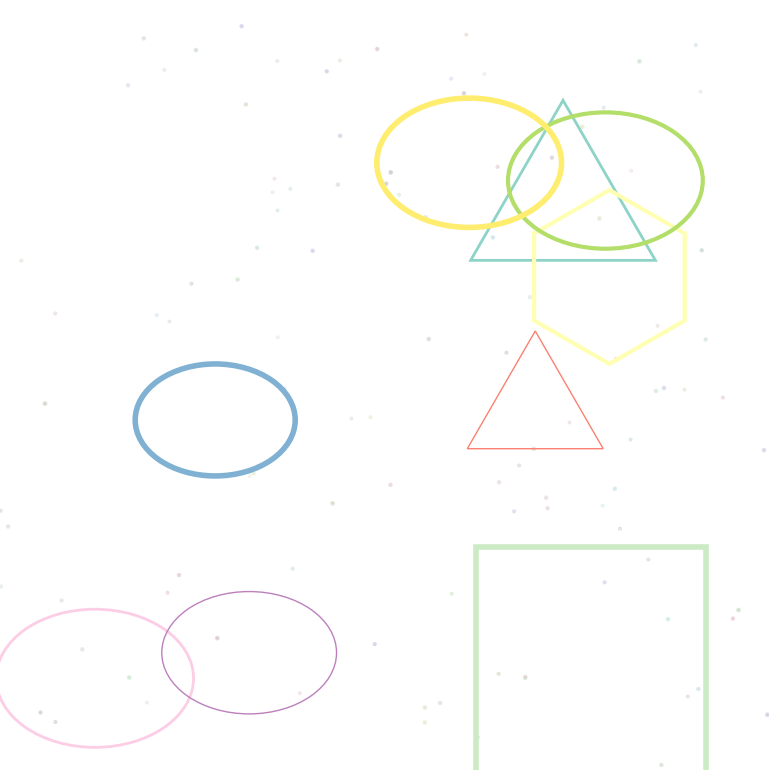[{"shape": "triangle", "thickness": 1, "radius": 0.69, "center": [0.731, 0.731]}, {"shape": "hexagon", "thickness": 1.5, "radius": 0.56, "center": [0.791, 0.64]}, {"shape": "triangle", "thickness": 0.5, "radius": 0.51, "center": [0.695, 0.468]}, {"shape": "oval", "thickness": 2, "radius": 0.52, "center": [0.279, 0.455]}, {"shape": "oval", "thickness": 1.5, "radius": 0.63, "center": [0.786, 0.766]}, {"shape": "oval", "thickness": 1, "radius": 0.64, "center": [0.123, 0.119]}, {"shape": "oval", "thickness": 0.5, "radius": 0.57, "center": [0.324, 0.152]}, {"shape": "square", "thickness": 2, "radius": 0.75, "center": [0.768, 0.14]}, {"shape": "oval", "thickness": 2, "radius": 0.6, "center": [0.609, 0.789]}]